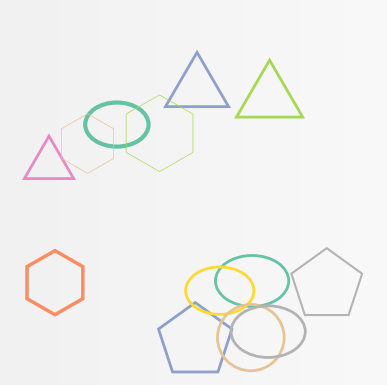[{"shape": "oval", "thickness": 2, "radius": 0.47, "center": [0.651, 0.27]}, {"shape": "oval", "thickness": 3, "radius": 0.41, "center": [0.302, 0.676]}, {"shape": "hexagon", "thickness": 2.5, "radius": 0.42, "center": [0.142, 0.266]}, {"shape": "pentagon", "thickness": 2, "radius": 0.5, "center": [0.504, 0.115]}, {"shape": "triangle", "thickness": 2, "radius": 0.47, "center": [0.508, 0.77]}, {"shape": "triangle", "thickness": 2, "radius": 0.37, "center": [0.126, 0.573]}, {"shape": "hexagon", "thickness": 0.5, "radius": 0.5, "center": [0.412, 0.654]}, {"shape": "triangle", "thickness": 2, "radius": 0.49, "center": [0.696, 0.745]}, {"shape": "oval", "thickness": 2, "radius": 0.44, "center": [0.567, 0.245]}, {"shape": "hexagon", "thickness": 0.5, "radius": 0.39, "center": [0.226, 0.627]}, {"shape": "circle", "thickness": 2, "radius": 0.43, "center": [0.647, 0.123]}, {"shape": "pentagon", "thickness": 1.5, "radius": 0.48, "center": [0.843, 0.259]}, {"shape": "oval", "thickness": 2, "radius": 0.48, "center": [0.692, 0.139]}]